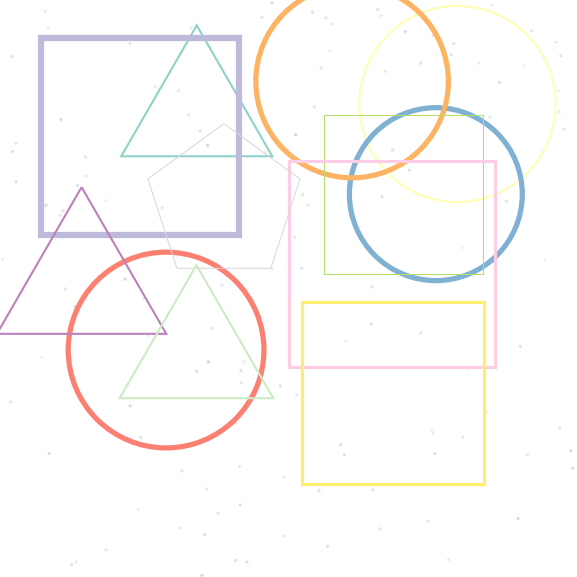[{"shape": "triangle", "thickness": 1, "radius": 0.76, "center": [0.341, 0.804]}, {"shape": "circle", "thickness": 1, "radius": 0.85, "center": [0.792, 0.819]}, {"shape": "square", "thickness": 3, "radius": 0.86, "center": [0.243, 0.763]}, {"shape": "circle", "thickness": 2.5, "radius": 0.85, "center": [0.288, 0.393]}, {"shape": "circle", "thickness": 2.5, "radius": 0.75, "center": [0.755, 0.663]}, {"shape": "circle", "thickness": 2.5, "radius": 0.83, "center": [0.61, 0.858]}, {"shape": "square", "thickness": 0.5, "radius": 0.69, "center": [0.699, 0.662]}, {"shape": "square", "thickness": 1.5, "radius": 0.89, "center": [0.679, 0.543]}, {"shape": "pentagon", "thickness": 0.5, "radius": 0.69, "center": [0.388, 0.647]}, {"shape": "triangle", "thickness": 1, "radius": 0.85, "center": [0.141, 0.506]}, {"shape": "triangle", "thickness": 1, "radius": 0.77, "center": [0.34, 0.386]}, {"shape": "square", "thickness": 1.5, "radius": 0.79, "center": [0.68, 0.319]}]